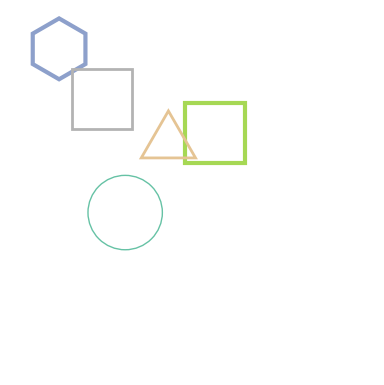[{"shape": "circle", "thickness": 1, "radius": 0.48, "center": [0.325, 0.448]}, {"shape": "hexagon", "thickness": 3, "radius": 0.4, "center": [0.153, 0.873]}, {"shape": "square", "thickness": 3, "radius": 0.39, "center": [0.557, 0.654]}, {"shape": "triangle", "thickness": 2, "radius": 0.41, "center": [0.437, 0.631]}, {"shape": "square", "thickness": 2, "radius": 0.38, "center": [0.265, 0.743]}]